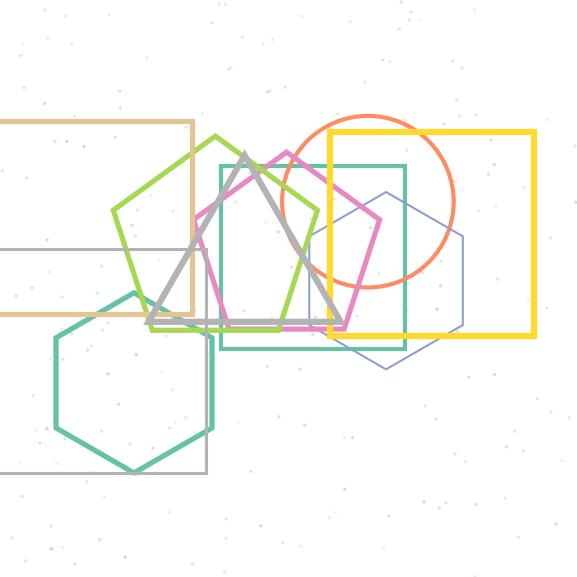[{"shape": "square", "thickness": 2, "radius": 0.8, "center": [0.543, 0.553]}, {"shape": "hexagon", "thickness": 2.5, "radius": 0.78, "center": [0.232, 0.336]}, {"shape": "circle", "thickness": 2, "radius": 0.74, "center": [0.637, 0.65]}, {"shape": "hexagon", "thickness": 1, "radius": 0.77, "center": [0.668, 0.513]}, {"shape": "pentagon", "thickness": 2.5, "radius": 0.85, "center": [0.496, 0.566]}, {"shape": "pentagon", "thickness": 2.5, "radius": 0.93, "center": [0.373, 0.578]}, {"shape": "square", "thickness": 3, "radius": 0.88, "center": [0.748, 0.593]}, {"shape": "square", "thickness": 2.5, "radius": 0.84, "center": [0.165, 0.623]}, {"shape": "square", "thickness": 1.5, "radius": 0.97, "center": [0.164, 0.374]}, {"shape": "triangle", "thickness": 3, "radius": 0.96, "center": [0.424, 0.538]}]